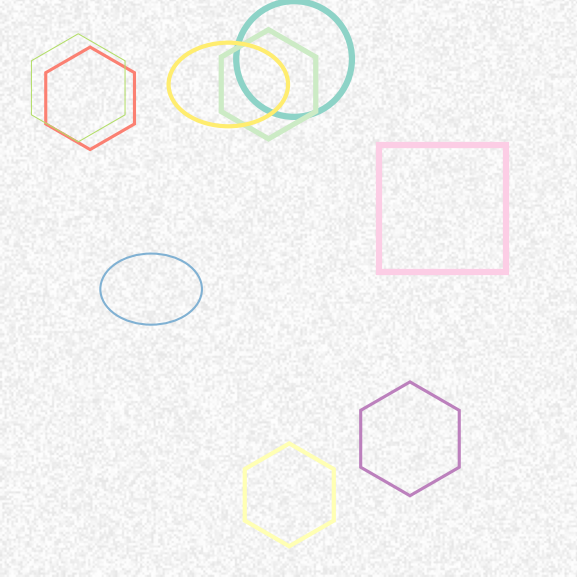[{"shape": "circle", "thickness": 3, "radius": 0.5, "center": [0.509, 0.897]}, {"shape": "hexagon", "thickness": 2, "radius": 0.45, "center": [0.501, 0.142]}, {"shape": "hexagon", "thickness": 1.5, "radius": 0.44, "center": [0.156, 0.829]}, {"shape": "oval", "thickness": 1, "radius": 0.44, "center": [0.262, 0.498]}, {"shape": "hexagon", "thickness": 0.5, "radius": 0.47, "center": [0.135, 0.847]}, {"shape": "square", "thickness": 3, "radius": 0.55, "center": [0.767, 0.639]}, {"shape": "hexagon", "thickness": 1.5, "radius": 0.49, "center": [0.71, 0.239]}, {"shape": "hexagon", "thickness": 2.5, "radius": 0.47, "center": [0.465, 0.853]}, {"shape": "oval", "thickness": 2, "radius": 0.52, "center": [0.395, 0.853]}]